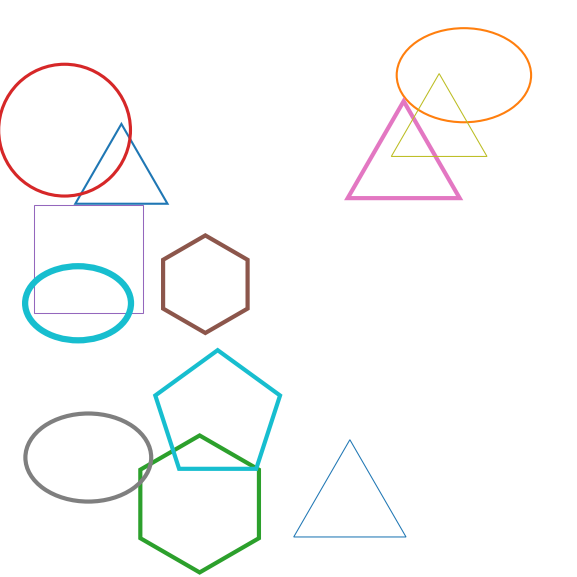[{"shape": "triangle", "thickness": 0.5, "radius": 0.56, "center": [0.606, 0.125]}, {"shape": "triangle", "thickness": 1, "radius": 0.46, "center": [0.21, 0.692]}, {"shape": "oval", "thickness": 1, "radius": 0.58, "center": [0.803, 0.869]}, {"shape": "hexagon", "thickness": 2, "radius": 0.59, "center": [0.346, 0.126]}, {"shape": "circle", "thickness": 1.5, "radius": 0.57, "center": [0.112, 0.774]}, {"shape": "square", "thickness": 0.5, "radius": 0.47, "center": [0.153, 0.551]}, {"shape": "hexagon", "thickness": 2, "radius": 0.42, "center": [0.356, 0.507]}, {"shape": "triangle", "thickness": 2, "radius": 0.56, "center": [0.699, 0.712]}, {"shape": "oval", "thickness": 2, "radius": 0.54, "center": [0.153, 0.207]}, {"shape": "triangle", "thickness": 0.5, "radius": 0.48, "center": [0.76, 0.776]}, {"shape": "pentagon", "thickness": 2, "radius": 0.57, "center": [0.377, 0.279]}, {"shape": "oval", "thickness": 3, "radius": 0.46, "center": [0.135, 0.474]}]